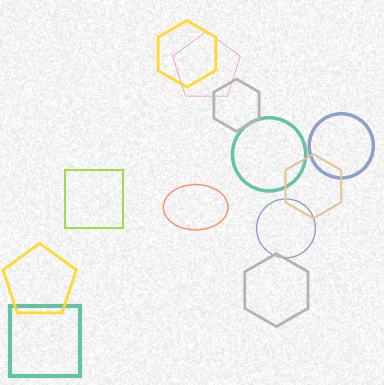[{"shape": "square", "thickness": 3, "radius": 0.46, "center": [0.118, 0.115]}, {"shape": "circle", "thickness": 2.5, "radius": 0.48, "center": [0.699, 0.599]}, {"shape": "oval", "thickness": 1, "radius": 0.42, "center": [0.508, 0.462]}, {"shape": "circle", "thickness": 2.5, "radius": 0.42, "center": [0.886, 0.621]}, {"shape": "circle", "thickness": 1, "radius": 0.38, "center": [0.743, 0.407]}, {"shape": "pentagon", "thickness": 0.5, "radius": 0.46, "center": [0.536, 0.825]}, {"shape": "square", "thickness": 1.5, "radius": 0.38, "center": [0.244, 0.484]}, {"shape": "hexagon", "thickness": 2, "radius": 0.43, "center": [0.486, 0.86]}, {"shape": "pentagon", "thickness": 2, "radius": 0.5, "center": [0.103, 0.268]}, {"shape": "hexagon", "thickness": 1.5, "radius": 0.42, "center": [0.814, 0.516]}, {"shape": "hexagon", "thickness": 2, "radius": 0.47, "center": [0.718, 0.247]}, {"shape": "hexagon", "thickness": 2, "radius": 0.34, "center": [0.614, 0.727]}]